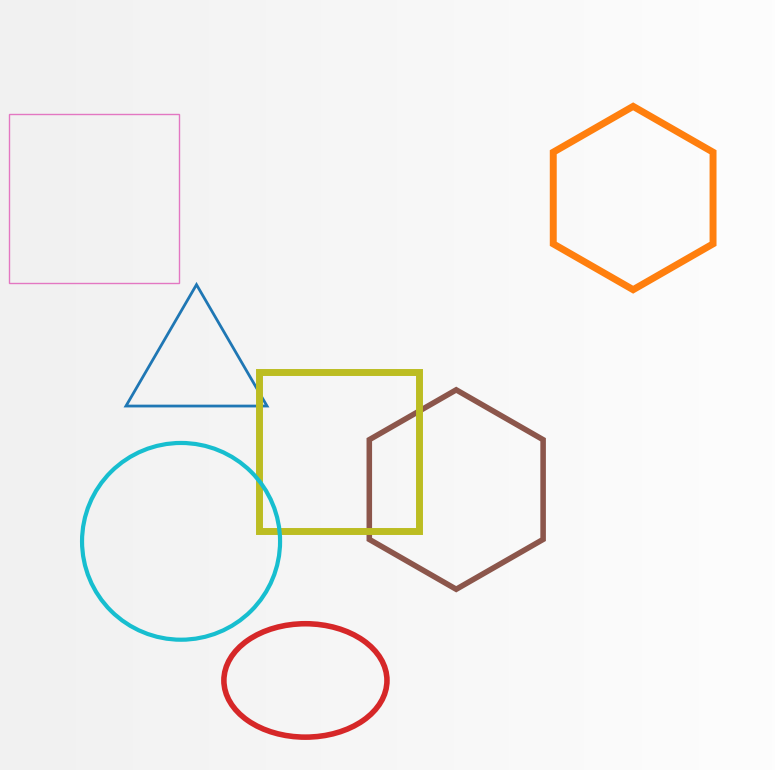[{"shape": "triangle", "thickness": 1, "radius": 0.53, "center": [0.254, 0.525]}, {"shape": "hexagon", "thickness": 2.5, "radius": 0.6, "center": [0.817, 0.743]}, {"shape": "oval", "thickness": 2, "radius": 0.53, "center": [0.394, 0.116]}, {"shape": "hexagon", "thickness": 2, "radius": 0.65, "center": [0.589, 0.364]}, {"shape": "square", "thickness": 0.5, "radius": 0.55, "center": [0.121, 0.743]}, {"shape": "square", "thickness": 2.5, "radius": 0.52, "center": [0.438, 0.414]}, {"shape": "circle", "thickness": 1.5, "radius": 0.64, "center": [0.234, 0.297]}]